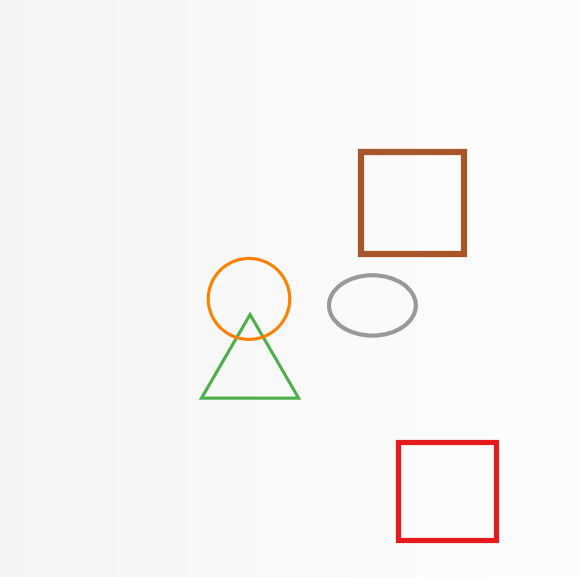[{"shape": "square", "thickness": 2.5, "radius": 0.42, "center": [0.769, 0.149]}, {"shape": "triangle", "thickness": 1.5, "radius": 0.48, "center": [0.43, 0.358]}, {"shape": "circle", "thickness": 1.5, "radius": 0.35, "center": [0.428, 0.482]}, {"shape": "square", "thickness": 3, "radius": 0.44, "center": [0.71, 0.647]}, {"shape": "oval", "thickness": 2, "radius": 0.37, "center": [0.641, 0.47]}]